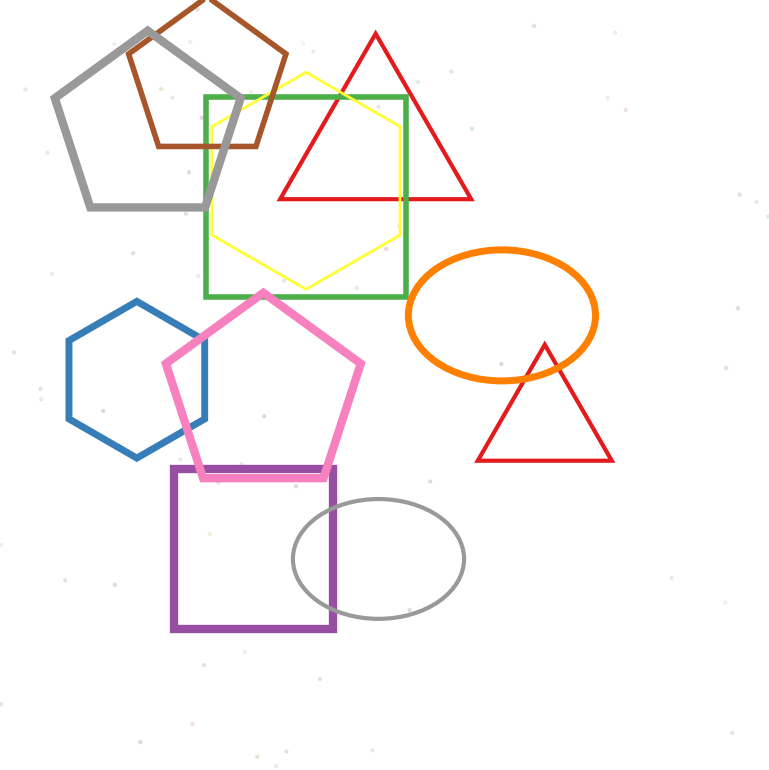[{"shape": "triangle", "thickness": 1.5, "radius": 0.72, "center": [0.488, 0.813]}, {"shape": "triangle", "thickness": 1.5, "radius": 0.5, "center": [0.707, 0.452]}, {"shape": "hexagon", "thickness": 2.5, "radius": 0.51, "center": [0.178, 0.507]}, {"shape": "square", "thickness": 2, "radius": 0.65, "center": [0.398, 0.744]}, {"shape": "square", "thickness": 3, "radius": 0.52, "center": [0.329, 0.287]}, {"shape": "oval", "thickness": 2.5, "radius": 0.61, "center": [0.652, 0.59]}, {"shape": "hexagon", "thickness": 1, "radius": 0.7, "center": [0.397, 0.765]}, {"shape": "pentagon", "thickness": 2, "radius": 0.54, "center": [0.269, 0.897]}, {"shape": "pentagon", "thickness": 3, "radius": 0.67, "center": [0.342, 0.487]}, {"shape": "oval", "thickness": 1.5, "radius": 0.56, "center": [0.492, 0.274]}, {"shape": "pentagon", "thickness": 3, "radius": 0.63, "center": [0.192, 0.833]}]